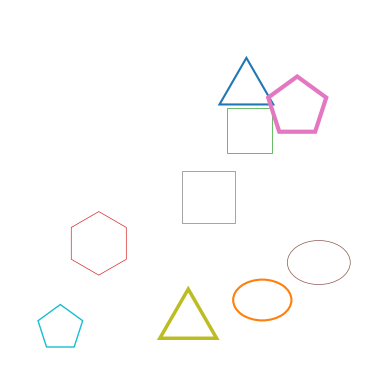[{"shape": "triangle", "thickness": 1.5, "radius": 0.4, "center": [0.64, 0.769]}, {"shape": "oval", "thickness": 1.5, "radius": 0.38, "center": [0.681, 0.221]}, {"shape": "square", "thickness": 0.5, "radius": 0.29, "center": [0.648, 0.661]}, {"shape": "hexagon", "thickness": 0.5, "radius": 0.41, "center": [0.257, 0.368]}, {"shape": "oval", "thickness": 0.5, "radius": 0.41, "center": [0.828, 0.318]}, {"shape": "pentagon", "thickness": 3, "radius": 0.4, "center": [0.772, 0.722]}, {"shape": "square", "thickness": 0.5, "radius": 0.34, "center": [0.542, 0.489]}, {"shape": "triangle", "thickness": 2.5, "radius": 0.43, "center": [0.489, 0.164]}, {"shape": "pentagon", "thickness": 1, "radius": 0.3, "center": [0.157, 0.148]}]